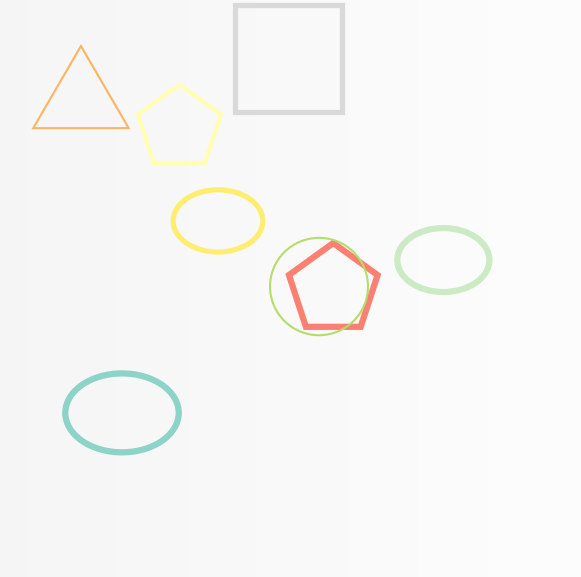[{"shape": "oval", "thickness": 3, "radius": 0.49, "center": [0.21, 0.284]}, {"shape": "pentagon", "thickness": 2, "radius": 0.38, "center": [0.309, 0.778]}, {"shape": "pentagon", "thickness": 3, "radius": 0.4, "center": [0.573, 0.498]}, {"shape": "triangle", "thickness": 1, "radius": 0.47, "center": [0.139, 0.825]}, {"shape": "circle", "thickness": 1, "radius": 0.42, "center": [0.549, 0.503]}, {"shape": "square", "thickness": 2.5, "radius": 0.46, "center": [0.496, 0.898]}, {"shape": "oval", "thickness": 3, "radius": 0.4, "center": [0.763, 0.549]}, {"shape": "oval", "thickness": 2.5, "radius": 0.39, "center": [0.375, 0.617]}]